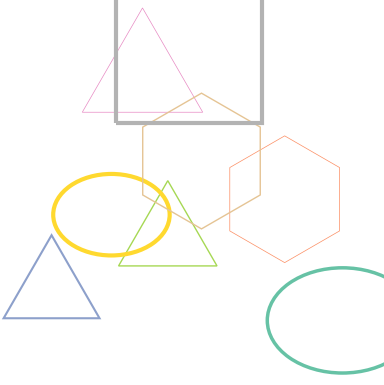[{"shape": "oval", "thickness": 2.5, "radius": 0.98, "center": [0.889, 0.168]}, {"shape": "hexagon", "thickness": 0.5, "radius": 0.82, "center": [0.739, 0.482]}, {"shape": "triangle", "thickness": 1.5, "radius": 0.72, "center": [0.134, 0.245]}, {"shape": "triangle", "thickness": 0.5, "radius": 0.9, "center": [0.37, 0.799]}, {"shape": "triangle", "thickness": 1, "radius": 0.74, "center": [0.436, 0.383]}, {"shape": "oval", "thickness": 3, "radius": 0.76, "center": [0.289, 0.442]}, {"shape": "hexagon", "thickness": 1, "radius": 0.88, "center": [0.523, 0.582]}, {"shape": "square", "thickness": 3, "radius": 0.95, "center": [0.49, 0.869]}]